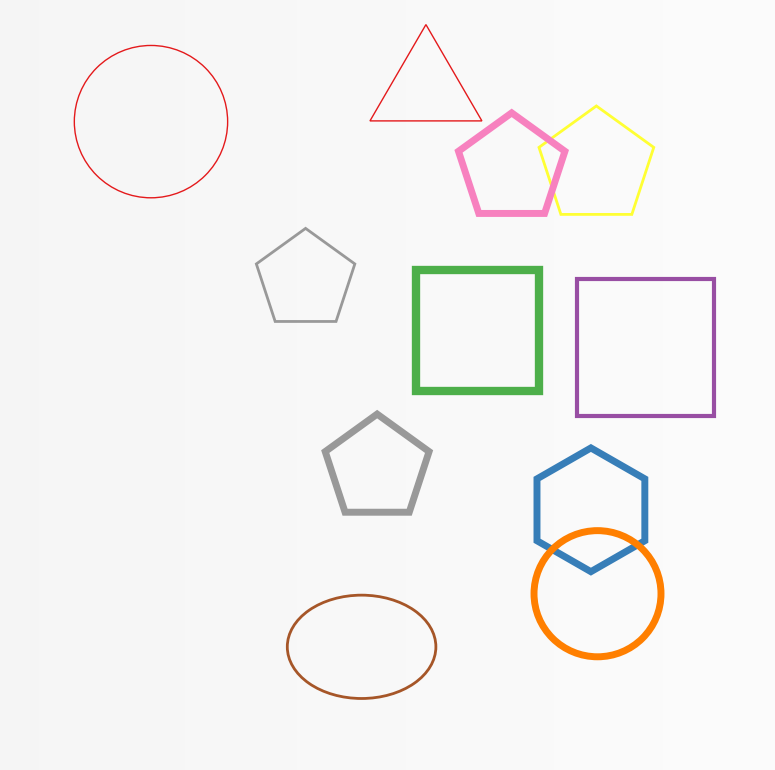[{"shape": "triangle", "thickness": 0.5, "radius": 0.42, "center": [0.55, 0.885]}, {"shape": "circle", "thickness": 0.5, "radius": 0.49, "center": [0.195, 0.842]}, {"shape": "hexagon", "thickness": 2.5, "radius": 0.4, "center": [0.762, 0.338]}, {"shape": "square", "thickness": 3, "radius": 0.4, "center": [0.616, 0.571]}, {"shape": "square", "thickness": 1.5, "radius": 0.44, "center": [0.833, 0.549]}, {"shape": "circle", "thickness": 2.5, "radius": 0.41, "center": [0.771, 0.229]}, {"shape": "pentagon", "thickness": 1, "radius": 0.39, "center": [0.77, 0.785]}, {"shape": "oval", "thickness": 1, "radius": 0.48, "center": [0.467, 0.16]}, {"shape": "pentagon", "thickness": 2.5, "radius": 0.36, "center": [0.66, 0.781]}, {"shape": "pentagon", "thickness": 2.5, "radius": 0.35, "center": [0.487, 0.392]}, {"shape": "pentagon", "thickness": 1, "radius": 0.33, "center": [0.394, 0.637]}]